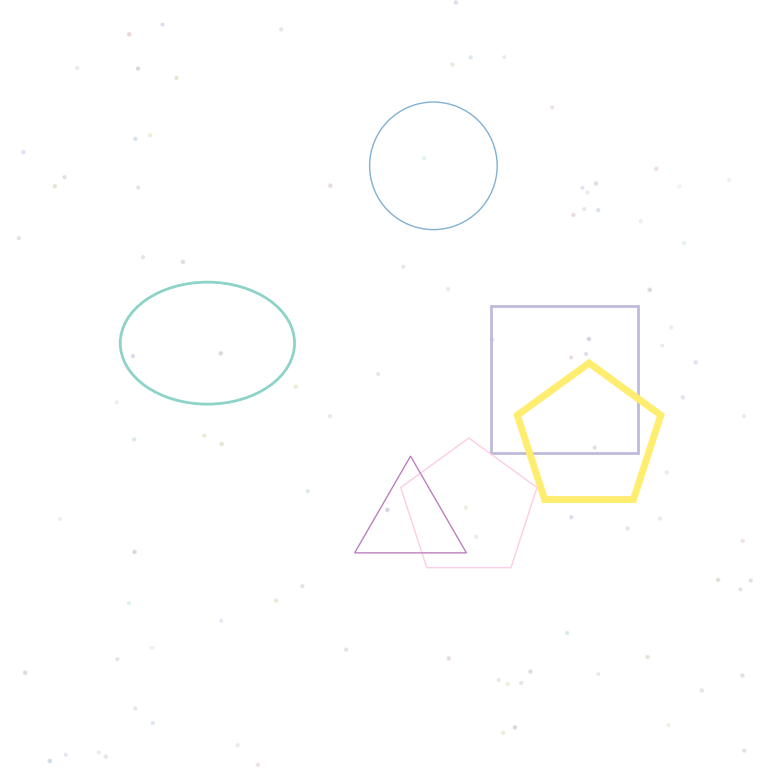[{"shape": "oval", "thickness": 1, "radius": 0.57, "center": [0.269, 0.554]}, {"shape": "square", "thickness": 1, "radius": 0.48, "center": [0.733, 0.507]}, {"shape": "circle", "thickness": 0.5, "radius": 0.41, "center": [0.563, 0.785]}, {"shape": "pentagon", "thickness": 0.5, "radius": 0.47, "center": [0.609, 0.338]}, {"shape": "triangle", "thickness": 0.5, "radius": 0.42, "center": [0.533, 0.324]}, {"shape": "pentagon", "thickness": 2.5, "radius": 0.49, "center": [0.765, 0.43]}]